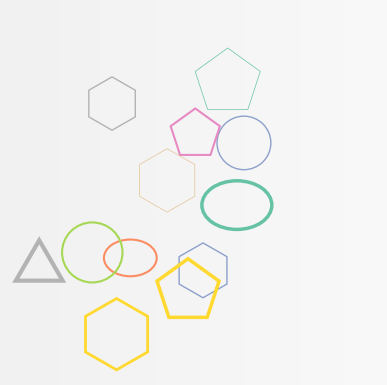[{"shape": "pentagon", "thickness": 0.5, "radius": 0.44, "center": [0.588, 0.787]}, {"shape": "oval", "thickness": 2.5, "radius": 0.45, "center": [0.611, 0.467]}, {"shape": "oval", "thickness": 1.5, "radius": 0.34, "center": [0.336, 0.33]}, {"shape": "hexagon", "thickness": 1, "radius": 0.36, "center": [0.524, 0.298]}, {"shape": "circle", "thickness": 1, "radius": 0.35, "center": [0.63, 0.629]}, {"shape": "pentagon", "thickness": 1.5, "radius": 0.33, "center": [0.504, 0.652]}, {"shape": "circle", "thickness": 1.5, "radius": 0.39, "center": [0.238, 0.344]}, {"shape": "hexagon", "thickness": 2, "radius": 0.46, "center": [0.301, 0.132]}, {"shape": "pentagon", "thickness": 2.5, "radius": 0.42, "center": [0.485, 0.244]}, {"shape": "hexagon", "thickness": 0.5, "radius": 0.41, "center": [0.431, 0.531]}, {"shape": "hexagon", "thickness": 1, "radius": 0.35, "center": [0.289, 0.731]}, {"shape": "triangle", "thickness": 3, "radius": 0.35, "center": [0.101, 0.306]}]